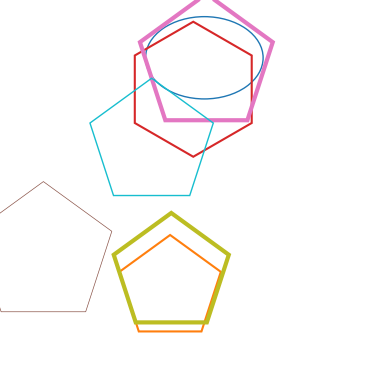[{"shape": "oval", "thickness": 1, "radius": 0.76, "center": [0.531, 0.85]}, {"shape": "pentagon", "thickness": 1.5, "radius": 0.69, "center": [0.442, 0.251]}, {"shape": "hexagon", "thickness": 1.5, "radius": 0.88, "center": [0.502, 0.768]}, {"shape": "pentagon", "thickness": 0.5, "radius": 0.93, "center": [0.113, 0.341]}, {"shape": "pentagon", "thickness": 3, "radius": 0.91, "center": [0.536, 0.834]}, {"shape": "pentagon", "thickness": 3, "radius": 0.79, "center": [0.445, 0.29]}, {"shape": "pentagon", "thickness": 1, "radius": 0.84, "center": [0.394, 0.628]}]